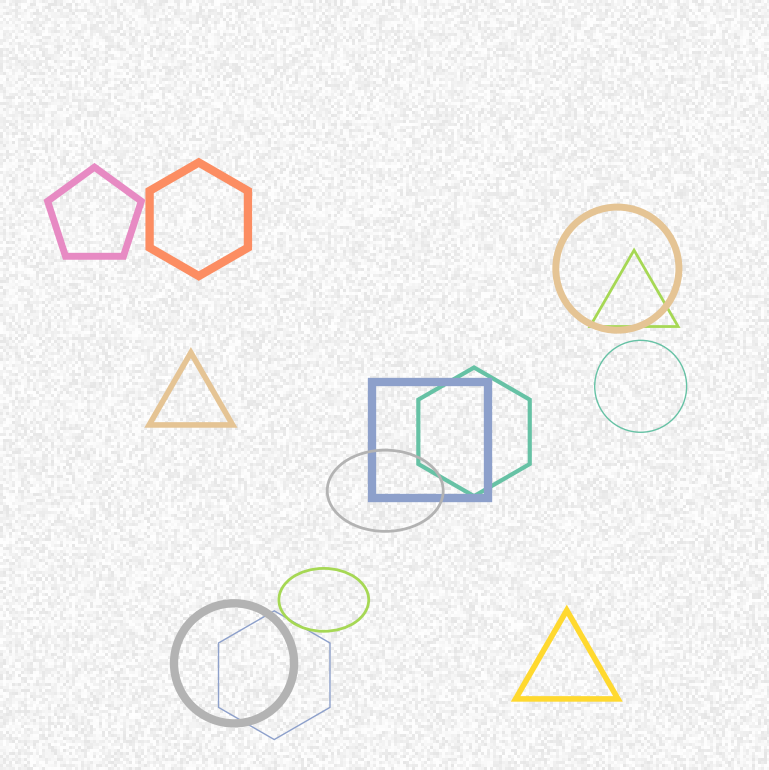[{"shape": "hexagon", "thickness": 1.5, "radius": 0.42, "center": [0.616, 0.439]}, {"shape": "circle", "thickness": 0.5, "radius": 0.3, "center": [0.832, 0.498]}, {"shape": "hexagon", "thickness": 3, "radius": 0.37, "center": [0.258, 0.715]}, {"shape": "hexagon", "thickness": 0.5, "radius": 0.42, "center": [0.356, 0.123]}, {"shape": "square", "thickness": 3, "radius": 0.38, "center": [0.559, 0.429]}, {"shape": "pentagon", "thickness": 2.5, "radius": 0.32, "center": [0.123, 0.719]}, {"shape": "oval", "thickness": 1, "radius": 0.29, "center": [0.42, 0.221]}, {"shape": "triangle", "thickness": 1, "radius": 0.33, "center": [0.823, 0.609]}, {"shape": "triangle", "thickness": 2, "radius": 0.38, "center": [0.736, 0.131]}, {"shape": "triangle", "thickness": 2, "radius": 0.31, "center": [0.248, 0.479]}, {"shape": "circle", "thickness": 2.5, "radius": 0.4, "center": [0.802, 0.651]}, {"shape": "oval", "thickness": 1, "radius": 0.38, "center": [0.5, 0.363]}, {"shape": "circle", "thickness": 3, "radius": 0.39, "center": [0.304, 0.139]}]